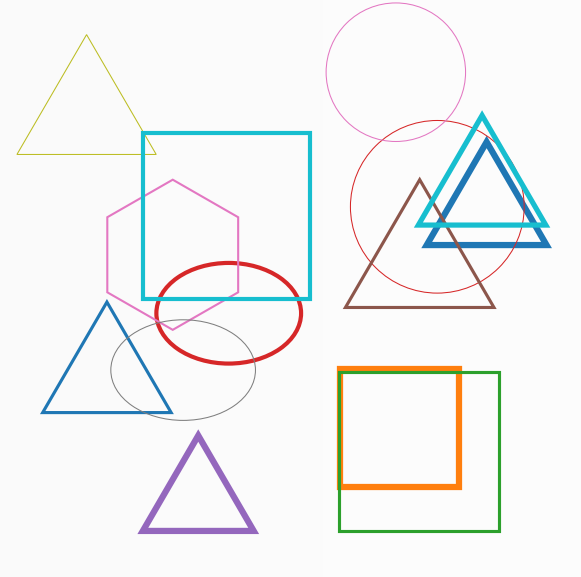[{"shape": "triangle", "thickness": 1.5, "radius": 0.64, "center": [0.184, 0.349]}, {"shape": "triangle", "thickness": 3, "radius": 0.6, "center": [0.837, 0.634]}, {"shape": "square", "thickness": 3, "radius": 0.51, "center": [0.687, 0.258]}, {"shape": "square", "thickness": 1.5, "radius": 0.69, "center": [0.721, 0.217]}, {"shape": "circle", "thickness": 0.5, "radius": 0.75, "center": [0.752, 0.641]}, {"shape": "oval", "thickness": 2, "radius": 0.62, "center": [0.394, 0.457]}, {"shape": "triangle", "thickness": 3, "radius": 0.55, "center": [0.341, 0.135]}, {"shape": "triangle", "thickness": 1.5, "radius": 0.74, "center": [0.722, 0.54]}, {"shape": "hexagon", "thickness": 1, "radius": 0.65, "center": [0.297, 0.558]}, {"shape": "circle", "thickness": 0.5, "radius": 0.6, "center": [0.681, 0.874]}, {"shape": "oval", "thickness": 0.5, "radius": 0.62, "center": [0.315, 0.358]}, {"shape": "triangle", "thickness": 0.5, "radius": 0.69, "center": [0.149, 0.801]}, {"shape": "square", "thickness": 2, "radius": 0.72, "center": [0.389, 0.625]}, {"shape": "triangle", "thickness": 2.5, "radius": 0.63, "center": [0.829, 0.673]}]